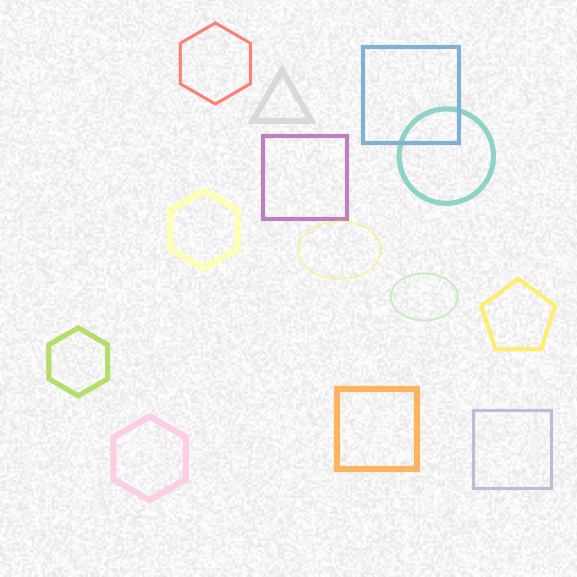[{"shape": "circle", "thickness": 2.5, "radius": 0.41, "center": [0.773, 0.729]}, {"shape": "hexagon", "thickness": 3, "radius": 0.34, "center": [0.353, 0.602]}, {"shape": "square", "thickness": 1.5, "radius": 0.34, "center": [0.886, 0.222]}, {"shape": "hexagon", "thickness": 1.5, "radius": 0.35, "center": [0.373, 0.889]}, {"shape": "square", "thickness": 2, "radius": 0.42, "center": [0.711, 0.835]}, {"shape": "square", "thickness": 3, "radius": 0.35, "center": [0.653, 0.257]}, {"shape": "hexagon", "thickness": 2.5, "radius": 0.29, "center": [0.135, 0.373]}, {"shape": "hexagon", "thickness": 3, "radius": 0.36, "center": [0.259, 0.205]}, {"shape": "triangle", "thickness": 3, "radius": 0.29, "center": [0.488, 0.819]}, {"shape": "square", "thickness": 2, "radius": 0.36, "center": [0.528, 0.692]}, {"shape": "oval", "thickness": 1, "radius": 0.29, "center": [0.734, 0.485]}, {"shape": "oval", "thickness": 0.5, "radius": 0.36, "center": [0.588, 0.566]}, {"shape": "pentagon", "thickness": 2, "radius": 0.34, "center": [0.897, 0.449]}]